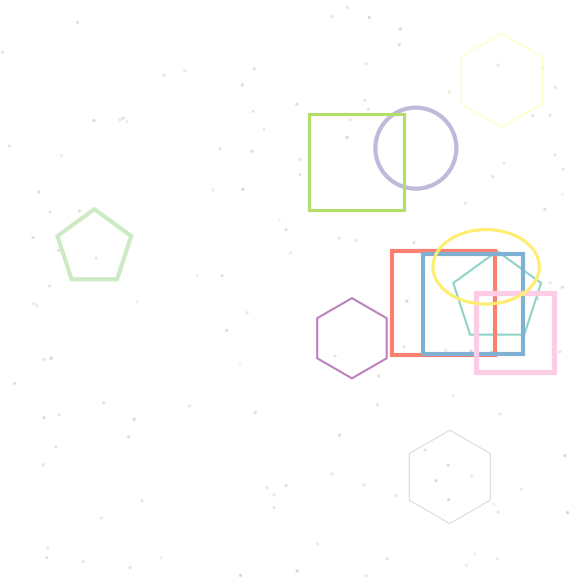[{"shape": "pentagon", "thickness": 1, "radius": 0.4, "center": [0.861, 0.484]}, {"shape": "hexagon", "thickness": 0.5, "radius": 0.41, "center": [0.869, 0.86]}, {"shape": "circle", "thickness": 2, "radius": 0.35, "center": [0.72, 0.743]}, {"shape": "square", "thickness": 2, "radius": 0.45, "center": [0.768, 0.475]}, {"shape": "square", "thickness": 2, "radius": 0.43, "center": [0.82, 0.473]}, {"shape": "square", "thickness": 1.5, "radius": 0.41, "center": [0.617, 0.719]}, {"shape": "square", "thickness": 2.5, "radius": 0.34, "center": [0.892, 0.423]}, {"shape": "hexagon", "thickness": 0.5, "radius": 0.4, "center": [0.779, 0.173]}, {"shape": "hexagon", "thickness": 1, "radius": 0.35, "center": [0.609, 0.413]}, {"shape": "pentagon", "thickness": 2, "radius": 0.34, "center": [0.163, 0.57]}, {"shape": "oval", "thickness": 1.5, "radius": 0.46, "center": [0.842, 0.537]}]